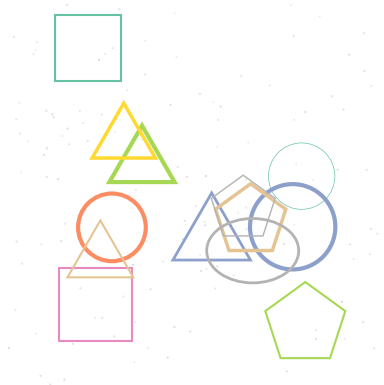[{"shape": "circle", "thickness": 0.5, "radius": 0.43, "center": [0.784, 0.543]}, {"shape": "square", "thickness": 1.5, "radius": 0.43, "center": [0.228, 0.875]}, {"shape": "circle", "thickness": 3, "radius": 0.44, "center": [0.291, 0.409]}, {"shape": "triangle", "thickness": 2, "radius": 0.58, "center": [0.55, 0.383]}, {"shape": "circle", "thickness": 3, "radius": 0.55, "center": [0.76, 0.411]}, {"shape": "square", "thickness": 1.5, "radius": 0.47, "center": [0.248, 0.209]}, {"shape": "triangle", "thickness": 3, "radius": 0.49, "center": [0.369, 0.576]}, {"shape": "pentagon", "thickness": 1.5, "radius": 0.55, "center": [0.793, 0.158]}, {"shape": "triangle", "thickness": 2.5, "radius": 0.47, "center": [0.322, 0.637]}, {"shape": "triangle", "thickness": 1.5, "radius": 0.49, "center": [0.261, 0.329]}, {"shape": "pentagon", "thickness": 2.5, "radius": 0.48, "center": [0.651, 0.427]}, {"shape": "oval", "thickness": 2, "radius": 0.6, "center": [0.656, 0.349]}, {"shape": "pentagon", "thickness": 1, "radius": 0.44, "center": [0.632, 0.458]}]